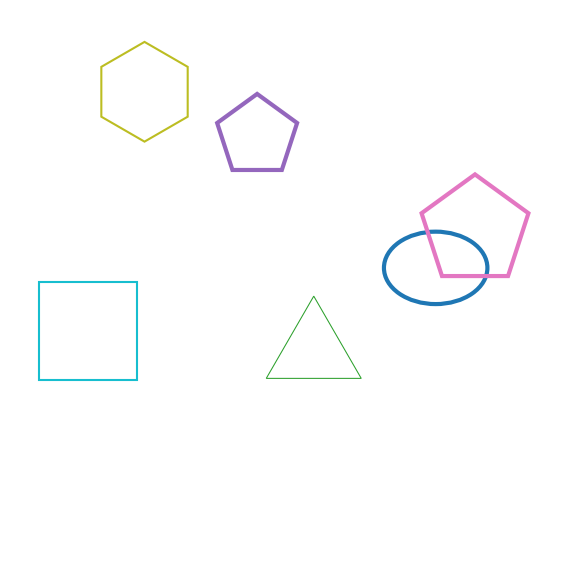[{"shape": "oval", "thickness": 2, "radius": 0.45, "center": [0.754, 0.535]}, {"shape": "triangle", "thickness": 0.5, "radius": 0.47, "center": [0.543, 0.391]}, {"shape": "pentagon", "thickness": 2, "radius": 0.36, "center": [0.445, 0.764]}, {"shape": "pentagon", "thickness": 2, "radius": 0.49, "center": [0.823, 0.6]}, {"shape": "hexagon", "thickness": 1, "radius": 0.43, "center": [0.25, 0.84]}, {"shape": "square", "thickness": 1, "radius": 0.42, "center": [0.153, 0.426]}]